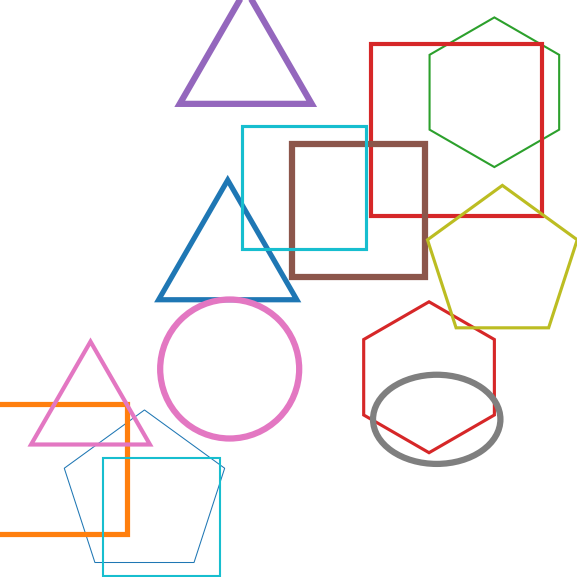[{"shape": "triangle", "thickness": 2.5, "radius": 0.69, "center": [0.394, 0.549]}, {"shape": "pentagon", "thickness": 0.5, "radius": 0.73, "center": [0.25, 0.143]}, {"shape": "square", "thickness": 2.5, "radius": 0.56, "center": [0.106, 0.187]}, {"shape": "hexagon", "thickness": 1, "radius": 0.65, "center": [0.856, 0.839]}, {"shape": "hexagon", "thickness": 1.5, "radius": 0.65, "center": [0.743, 0.346]}, {"shape": "square", "thickness": 2, "radius": 0.74, "center": [0.791, 0.774]}, {"shape": "triangle", "thickness": 3, "radius": 0.66, "center": [0.425, 0.885]}, {"shape": "square", "thickness": 3, "radius": 0.57, "center": [0.62, 0.635]}, {"shape": "triangle", "thickness": 2, "radius": 0.59, "center": [0.157, 0.289]}, {"shape": "circle", "thickness": 3, "radius": 0.6, "center": [0.398, 0.36]}, {"shape": "oval", "thickness": 3, "radius": 0.55, "center": [0.756, 0.273]}, {"shape": "pentagon", "thickness": 1.5, "radius": 0.68, "center": [0.87, 0.542]}, {"shape": "square", "thickness": 1, "radius": 0.51, "center": [0.279, 0.104]}, {"shape": "square", "thickness": 1.5, "radius": 0.54, "center": [0.527, 0.674]}]